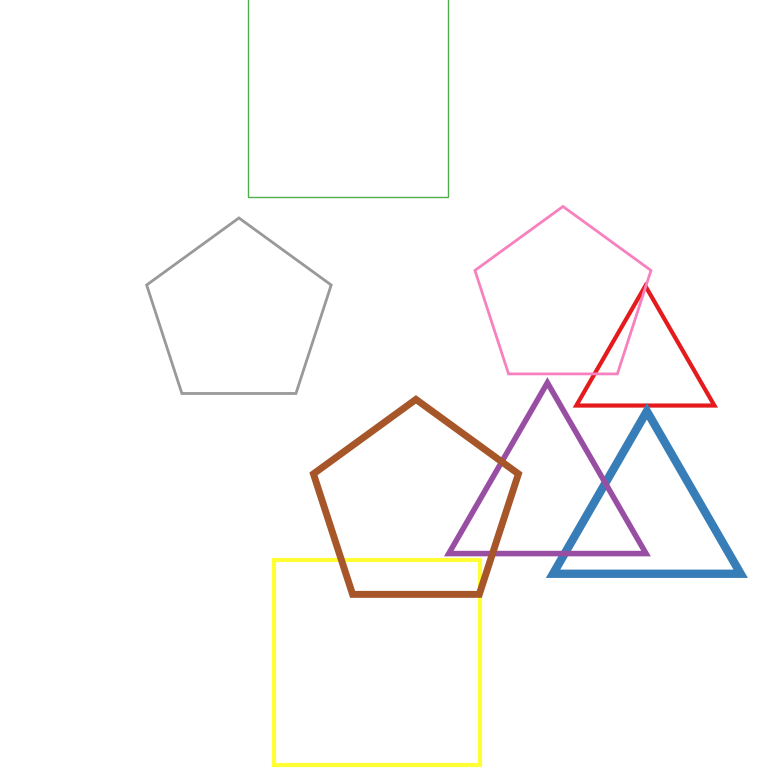[{"shape": "triangle", "thickness": 1.5, "radius": 0.52, "center": [0.838, 0.525]}, {"shape": "triangle", "thickness": 3, "radius": 0.7, "center": [0.84, 0.325]}, {"shape": "square", "thickness": 0.5, "radius": 0.65, "center": [0.452, 0.874]}, {"shape": "triangle", "thickness": 2, "radius": 0.74, "center": [0.711, 0.355]}, {"shape": "square", "thickness": 1.5, "radius": 0.67, "center": [0.489, 0.14]}, {"shape": "pentagon", "thickness": 2.5, "radius": 0.7, "center": [0.54, 0.341]}, {"shape": "pentagon", "thickness": 1, "radius": 0.6, "center": [0.731, 0.612]}, {"shape": "pentagon", "thickness": 1, "radius": 0.63, "center": [0.31, 0.591]}]